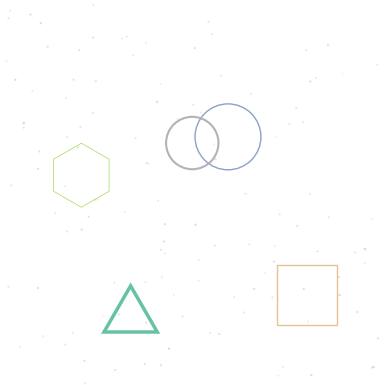[{"shape": "triangle", "thickness": 2.5, "radius": 0.4, "center": [0.339, 0.178]}, {"shape": "circle", "thickness": 1, "radius": 0.43, "center": [0.592, 0.645]}, {"shape": "hexagon", "thickness": 0.5, "radius": 0.42, "center": [0.211, 0.545]}, {"shape": "square", "thickness": 1, "radius": 0.39, "center": [0.798, 0.233]}, {"shape": "circle", "thickness": 1.5, "radius": 0.34, "center": [0.499, 0.629]}]